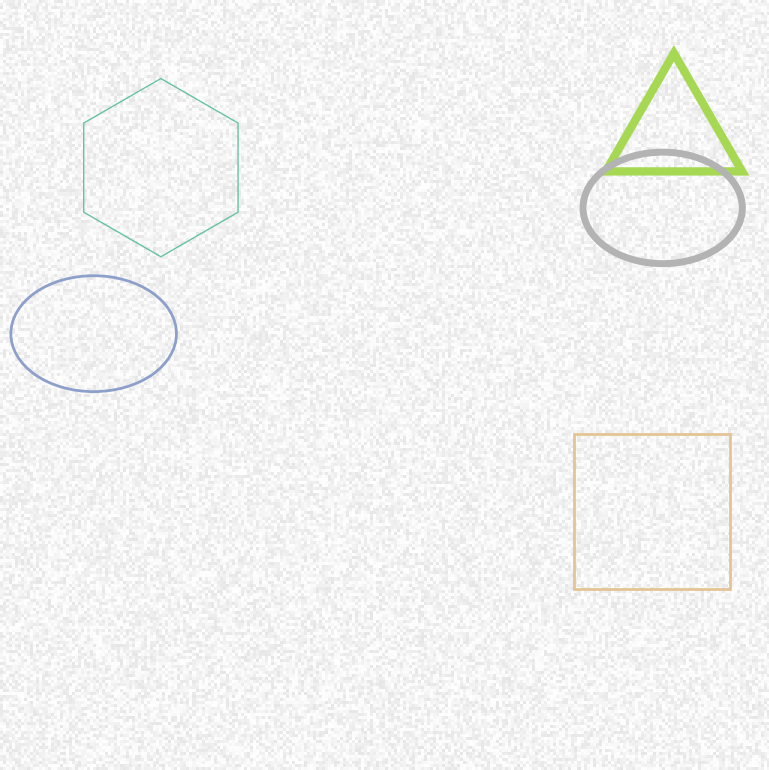[{"shape": "hexagon", "thickness": 0.5, "radius": 0.58, "center": [0.209, 0.782]}, {"shape": "oval", "thickness": 1, "radius": 0.54, "center": [0.122, 0.567]}, {"shape": "triangle", "thickness": 3, "radius": 0.51, "center": [0.875, 0.829]}, {"shape": "square", "thickness": 1, "radius": 0.51, "center": [0.846, 0.336]}, {"shape": "oval", "thickness": 2.5, "radius": 0.52, "center": [0.861, 0.73]}]